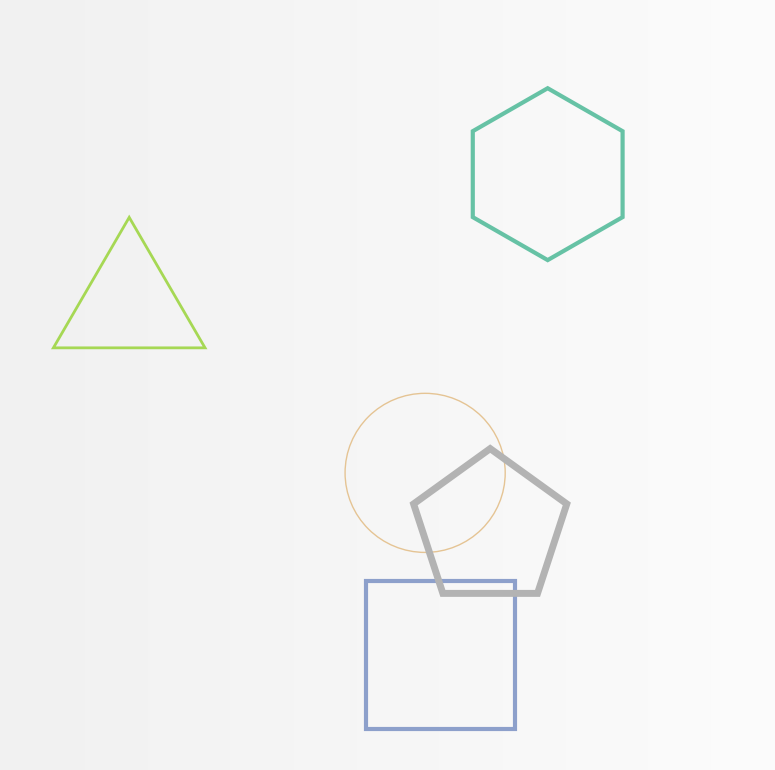[{"shape": "hexagon", "thickness": 1.5, "radius": 0.56, "center": [0.707, 0.774]}, {"shape": "square", "thickness": 1.5, "radius": 0.48, "center": [0.568, 0.149]}, {"shape": "triangle", "thickness": 1, "radius": 0.56, "center": [0.167, 0.605]}, {"shape": "circle", "thickness": 0.5, "radius": 0.52, "center": [0.549, 0.386]}, {"shape": "pentagon", "thickness": 2.5, "radius": 0.52, "center": [0.633, 0.313]}]